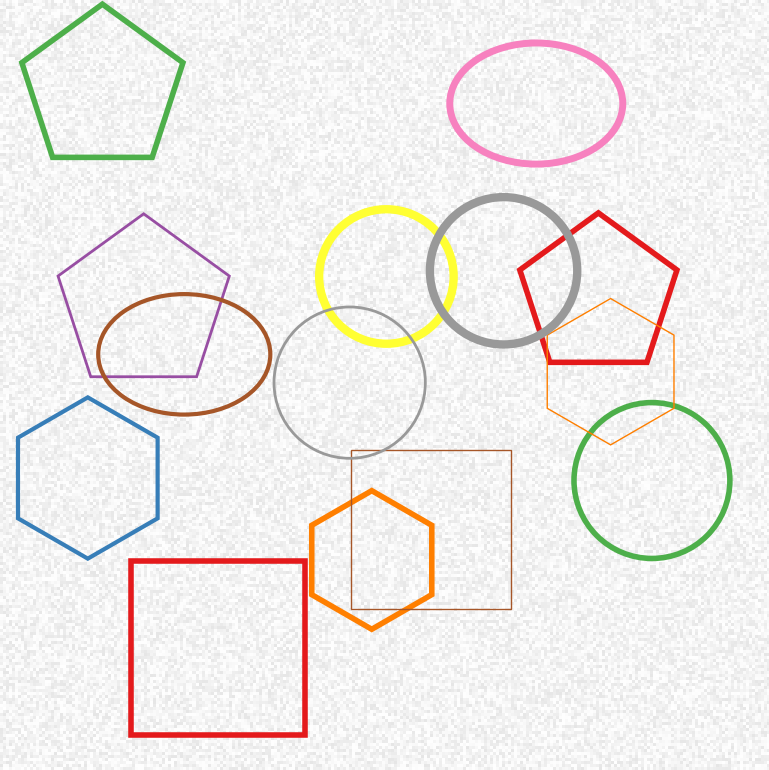[{"shape": "square", "thickness": 2, "radius": 0.56, "center": [0.283, 0.158]}, {"shape": "pentagon", "thickness": 2, "radius": 0.54, "center": [0.777, 0.616]}, {"shape": "hexagon", "thickness": 1.5, "radius": 0.52, "center": [0.114, 0.379]}, {"shape": "circle", "thickness": 2, "radius": 0.51, "center": [0.847, 0.376]}, {"shape": "pentagon", "thickness": 2, "radius": 0.55, "center": [0.133, 0.885]}, {"shape": "pentagon", "thickness": 1, "radius": 0.58, "center": [0.187, 0.605]}, {"shape": "hexagon", "thickness": 0.5, "radius": 0.48, "center": [0.793, 0.517]}, {"shape": "hexagon", "thickness": 2, "radius": 0.45, "center": [0.483, 0.273]}, {"shape": "circle", "thickness": 3, "radius": 0.44, "center": [0.502, 0.641]}, {"shape": "square", "thickness": 0.5, "radius": 0.52, "center": [0.56, 0.312]}, {"shape": "oval", "thickness": 1.5, "radius": 0.56, "center": [0.239, 0.54]}, {"shape": "oval", "thickness": 2.5, "radius": 0.56, "center": [0.696, 0.866]}, {"shape": "circle", "thickness": 3, "radius": 0.48, "center": [0.654, 0.648]}, {"shape": "circle", "thickness": 1, "radius": 0.49, "center": [0.454, 0.503]}]